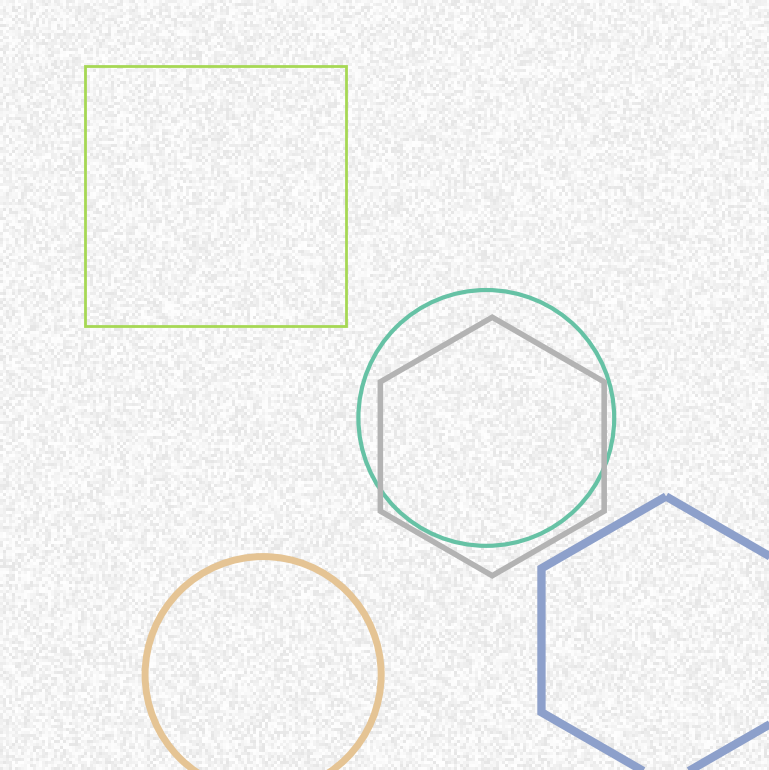[{"shape": "circle", "thickness": 1.5, "radius": 0.83, "center": [0.632, 0.457]}, {"shape": "hexagon", "thickness": 3, "radius": 0.93, "center": [0.865, 0.168]}, {"shape": "square", "thickness": 1, "radius": 0.85, "center": [0.28, 0.745]}, {"shape": "circle", "thickness": 2.5, "radius": 0.77, "center": [0.342, 0.124]}, {"shape": "hexagon", "thickness": 2, "radius": 0.84, "center": [0.639, 0.42]}]